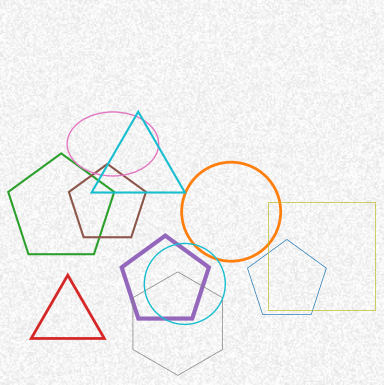[{"shape": "pentagon", "thickness": 0.5, "radius": 0.54, "center": [0.745, 0.27]}, {"shape": "circle", "thickness": 2, "radius": 0.64, "center": [0.6, 0.45]}, {"shape": "pentagon", "thickness": 1.5, "radius": 0.72, "center": [0.159, 0.457]}, {"shape": "triangle", "thickness": 2, "radius": 0.55, "center": [0.176, 0.176]}, {"shape": "pentagon", "thickness": 3, "radius": 0.6, "center": [0.429, 0.269]}, {"shape": "pentagon", "thickness": 1.5, "radius": 0.53, "center": [0.279, 0.469]}, {"shape": "oval", "thickness": 1, "radius": 0.59, "center": [0.293, 0.626]}, {"shape": "hexagon", "thickness": 0.5, "radius": 0.67, "center": [0.462, 0.159]}, {"shape": "square", "thickness": 0.5, "radius": 0.7, "center": [0.834, 0.335]}, {"shape": "circle", "thickness": 1, "radius": 0.53, "center": [0.48, 0.263]}, {"shape": "triangle", "thickness": 1.5, "radius": 0.7, "center": [0.359, 0.57]}]